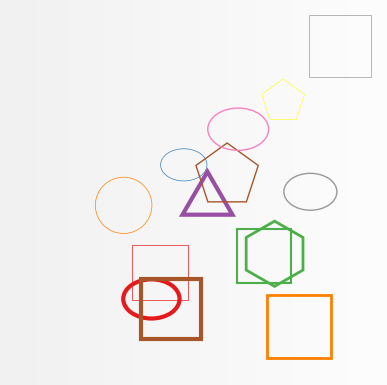[{"shape": "square", "thickness": 0.5, "radius": 0.36, "center": [0.413, 0.291]}, {"shape": "oval", "thickness": 3, "radius": 0.36, "center": [0.391, 0.224]}, {"shape": "oval", "thickness": 0.5, "radius": 0.3, "center": [0.474, 0.572]}, {"shape": "hexagon", "thickness": 2, "radius": 0.42, "center": [0.709, 0.341]}, {"shape": "square", "thickness": 1.5, "radius": 0.35, "center": [0.681, 0.336]}, {"shape": "triangle", "thickness": 3, "radius": 0.37, "center": [0.535, 0.48]}, {"shape": "square", "thickness": 2, "radius": 0.41, "center": [0.772, 0.152]}, {"shape": "circle", "thickness": 0.5, "radius": 0.37, "center": [0.319, 0.467]}, {"shape": "pentagon", "thickness": 0.5, "radius": 0.29, "center": [0.731, 0.737]}, {"shape": "square", "thickness": 3, "radius": 0.39, "center": [0.441, 0.198]}, {"shape": "pentagon", "thickness": 1, "radius": 0.42, "center": [0.586, 0.544]}, {"shape": "oval", "thickness": 1, "radius": 0.39, "center": [0.615, 0.664]}, {"shape": "square", "thickness": 0.5, "radius": 0.4, "center": [0.877, 0.881]}, {"shape": "oval", "thickness": 1, "radius": 0.34, "center": [0.801, 0.502]}]